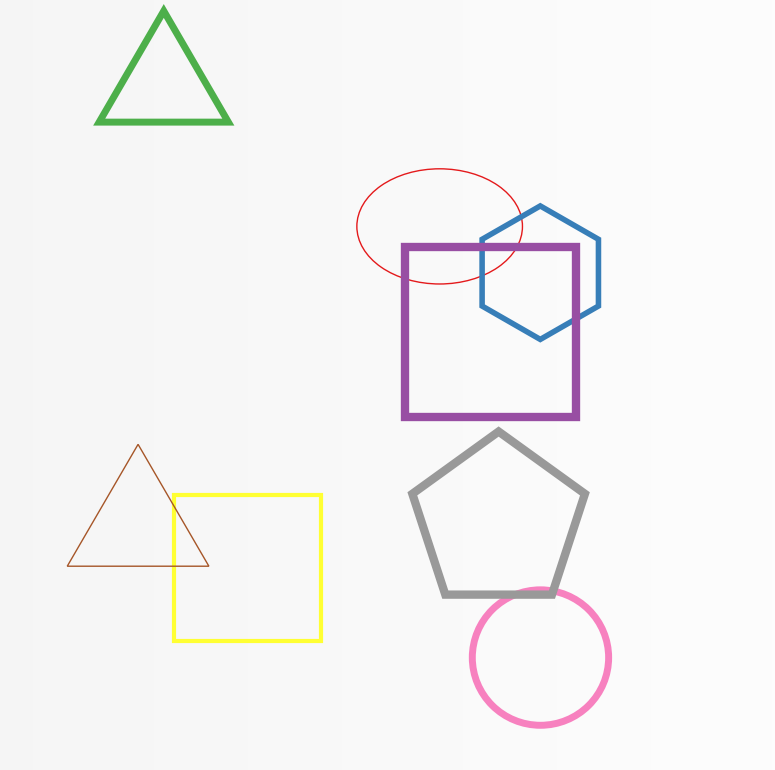[{"shape": "oval", "thickness": 0.5, "radius": 0.53, "center": [0.567, 0.706]}, {"shape": "hexagon", "thickness": 2, "radius": 0.43, "center": [0.697, 0.646]}, {"shape": "triangle", "thickness": 2.5, "radius": 0.48, "center": [0.211, 0.89]}, {"shape": "square", "thickness": 3, "radius": 0.55, "center": [0.633, 0.569]}, {"shape": "square", "thickness": 1.5, "radius": 0.47, "center": [0.319, 0.262]}, {"shape": "triangle", "thickness": 0.5, "radius": 0.53, "center": [0.178, 0.317]}, {"shape": "circle", "thickness": 2.5, "radius": 0.44, "center": [0.697, 0.146]}, {"shape": "pentagon", "thickness": 3, "radius": 0.59, "center": [0.643, 0.322]}]